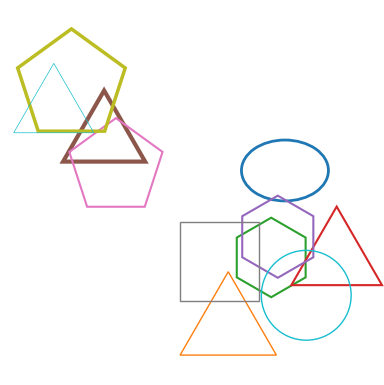[{"shape": "oval", "thickness": 2, "radius": 0.56, "center": [0.74, 0.557]}, {"shape": "triangle", "thickness": 1, "radius": 0.72, "center": [0.593, 0.15]}, {"shape": "hexagon", "thickness": 1.5, "radius": 0.52, "center": [0.704, 0.331]}, {"shape": "triangle", "thickness": 1.5, "radius": 0.68, "center": [0.874, 0.327]}, {"shape": "hexagon", "thickness": 1.5, "radius": 0.53, "center": [0.722, 0.385]}, {"shape": "triangle", "thickness": 3, "radius": 0.62, "center": [0.27, 0.642]}, {"shape": "pentagon", "thickness": 1.5, "radius": 0.64, "center": [0.301, 0.566]}, {"shape": "square", "thickness": 1, "radius": 0.52, "center": [0.571, 0.321]}, {"shape": "pentagon", "thickness": 2.5, "radius": 0.73, "center": [0.186, 0.778]}, {"shape": "triangle", "thickness": 0.5, "radius": 0.6, "center": [0.14, 0.715]}, {"shape": "circle", "thickness": 1, "radius": 0.58, "center": [0.795, 0.233]}]